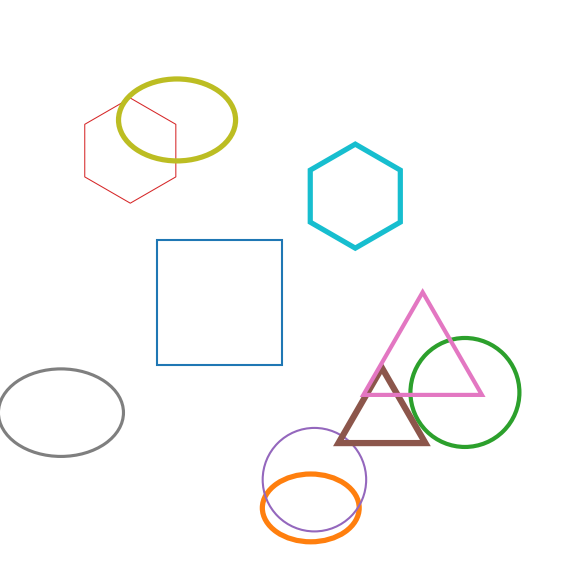[{"shape": "square", "thickness": 1, "radius": 0.54, "center": [0.38, 0.476]}, {"shape": "oval", "thickness": 2.5, "radius": 0.42, "center": [0.538, 0.12]}, {"shape": "circle", "thickness": 2, "radius": 0.47, "center": [0.805, 0.32]}, {"shape": "hexagon", "thickness": 0.5, "radius": 0.46, "center": [0.226, 0.738]}, {"shape": "circle", "thickness": 1, "radius": 0.45, "center": [0.544, 0.169]}, {"shape": "triangle", "thickness": 3, "radius": 0.43, "center": [0.661, 0.275]}, {"shape": "triangle", "thickness": 2, "radius": 0.59, "center": [0.732, 0.375]}, {"shape": "oval", "thickness": 1.5, "radius": 0.54, "center": [0.106, 0.285]}, {"shape": "oval", "thickness": 2.5, "radius": 0.51, "center": [0.307, 0.791]}, {"shape": "hexagon", "thickness": 2.5, "radius": 0.45, "center": [0.615, 0.659]}]